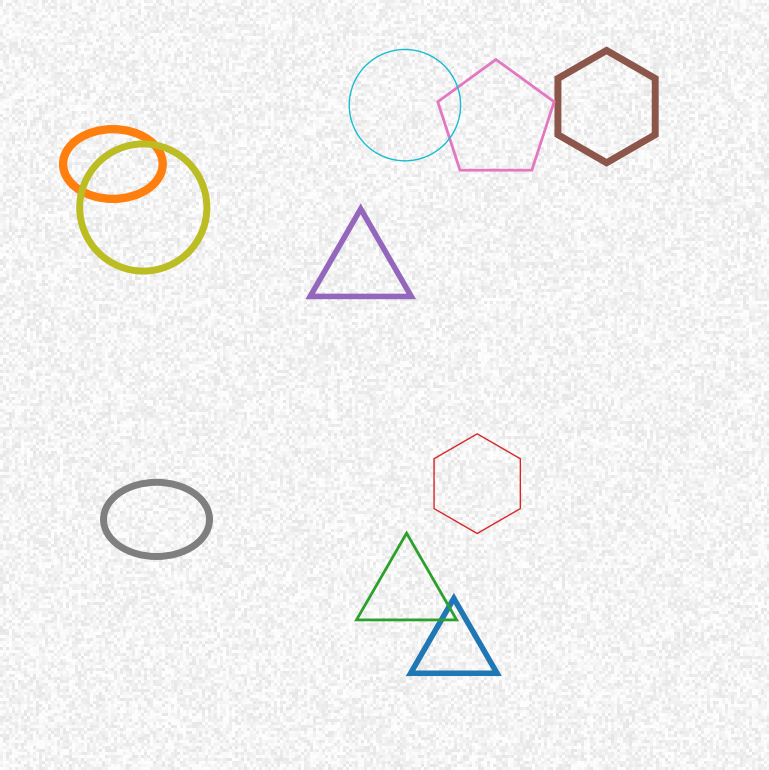[{"shape": "triangle", "thickness": 2, "radius": 0.32, "center": [0.589, 0.158]}, {"shape": "oval", "thickness": 3, "radius": 0.32, "center": [0.147, 0.787]}, {"shape": "triangle", "thickness": 1, "radius": 0.38, "center": [0.528, 0.232]}, {"shape": "hexagon", "thickness": 0.5, "radius": 0.32, "center": [0.62, 0.372]}, {"shape": "triangle", "thickness": 2, "radius": 0.38, "center": [0.468, 0.653]}, {"shape": "hexagon", "thickness": 2.5, "radius": 0.36, "center": [0.788, 0.862]}, {"shape": "pentagon", "thickness": 1, "radius": 0.4, "center": [0.644, 0.843]}, {"shape": "oval", "thickness": 2.5, "radius": 0.34, "center": [0.203, 0.325]}, {"shape": "circle", "thickness": 2.5, "radius": 0.41, "center": [0.186, 0.731]}, {"shape": "circle", "thickness": 0.5, "radius": 0.36, "center": [0.526, 0.863]}]